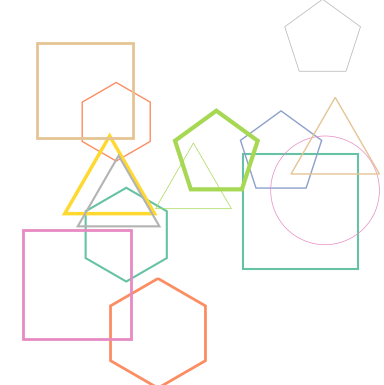[{"shape": "hexagon", "thickness": 1.5, "radius": 0.61, "center": [0.328, 0.391]}, {"shape": "square", "thickness": 1.5, "radius": 0.75, "center": [0.781, 0.451]}, {"shape": "hexagon", "thickness": 1, "radius": 0.51, "center": [0.302, 0.684]}, {"shape": "hexagon", "thickness": 2, "radius": 0.71, "center": [0.41, 0.134]}, {"shape": "pentagon", "thickness": 1, "radius": 0.55, "center": [0.73, 0.601]}, {"shape": "circle", "thickness": 0.5, "radius": 0.71, "center": [0.844, 0.506]}, {"shape": "square", "thickness": 2, "radius": 0.7, "center": [0.2, 0.261]}, {"shape": "triangle", "thickness": 0.5, "radius": 0.57, "center": [0.502, 0.515]}, {"shape": "pentagon", "thickness": 3, "radius": 0.56, "center": [0.562, 0.6]}, {"shape": "triangle", "thickness": 2.5, "radius": 0.67, "center": [0.285, 0.512]}, {"shape": "triangle", "thickness": 1, "radius": 0.66, "center": [0.871, 0.614]}, {"shape": "square", "thickness": 2, "radius": 0.62, "center": [0.221, 0.765]}, {"shape": "triangle", "thickness": 1.5, "radius": 0.61, "center": [0.308, 0.473]}, {"shape": "pentagon", "thickness": 0.5, "radius": 0.52, "center": [0.838, 0.899]}]